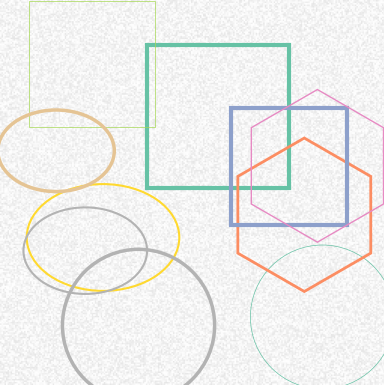[{"shape": "circle", "thickness": 0.5, "radius": 0.94, "center": [0.837, 0.177]}, {"shape": "square", "thickness": 3, "radius": 0.93, "center": [0.566, 0.698]}, {"shape": "hexagon", "thickness": 2, "radius": 1.0, "center": [0.79, 0.442]}, {"shape": "square", "thickness": 3, "radius": 0.76, "center": [0.75, 0.567]}, {"shape": "hexagon", "thickness": 1, "radius": 0.99, "center": [0.824, 0.569]}, {"shape": "square", "thickness": 0.5, "radius": 0.82, "center": [0.238, 0.833]}, {"shape": "oval", "thickness": 1.5, "radius": 0.99, "center": [0.268, 0.383]}, {"shape": "oval", "thickness": 2.5, "radius": 0.76, "center": [0.146, 0.608]}, {"shape": "oval", "thickness": 1.5, "radius": 0.8, "center": [0.222, 0.349]}, {"shape": "circle", "thickness": 2.5, "radius": 0.99, "center": [0.36, 0.155]}]